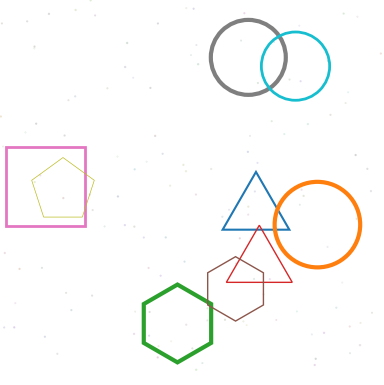[{"shape": "triangle", "thickness": 1.5, "radius": 0.5, "center": [0.665, 0.453]}, {"shape": "circle", "thickness": 3, "radius": 0.56, "center": [0.824, 0.417]}, {"shape": "hexagon", "thickness": 3, "radius": 0.51, "center": [0.461, 0.16]}, {"shape": "triangle", "thickness": 1, "radius": 0.49, "center": [0.674, 0.316]}, {"shape": "hexagon", "thickness": 1, "radius": 0.42, "center": [0.612, 0.25]}, {"shape": "square", "thickness": 2, "radius": 0.52, "center": [0.118, 0.516]}, {"shape": "circle", "thickness": 3, "radius": 0.49, "center": [0.645, 0.851]}, {"shape": "pentagon", "thickness": 0.5, "radius": 0.43, "center": [0.164, 0.505]}, {"shape": "circle", "thickness": 2, "radius": 0.44, "center": [0.768, 0.828]}]